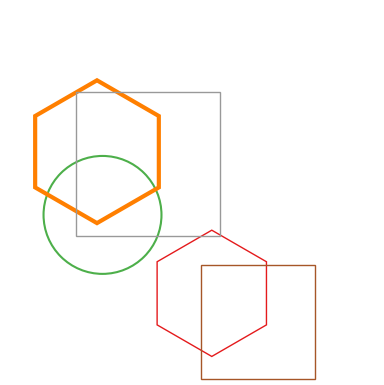[{"shape": "hexagon", "thickness": 1, "radius": 0.82, "center": [0.55, 0.238]}, {"shape": "circle", "thickness": 1.5, "radius": 0.77, "center": [0.266, 0.442]}, {"shape": "hexagon", "thickness": 3, "radius": 0.93, "center": [0.252, 0.606]}, {"shape": "square", "thickness": 1, "radius": 0.74, "center": [0.67, 0.164]}, {"shape": "square", "thickness": 1, "radius": 0.93, "center": [0.384, 0.574]}]